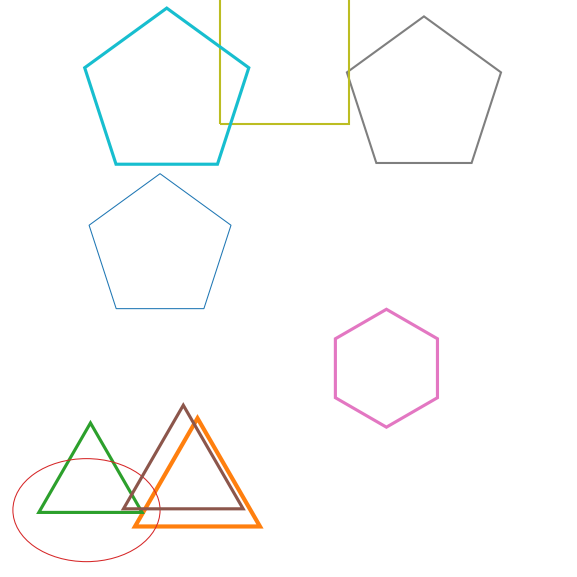[{"shape": "pentagon", "thickness": 0.5, "radius": 0.65, "center": [0.277, 0.569]}, {"shape": "triangle", "thickness": 2, "radius": 0.62, "center": [0.342, 0.15]}, {"shape": "triangle", "thickness": 1.5, "radius": 0.52, "center": [0.157, 0.163]}, {"shape": "oval", "thickness": 0.5, "radius": 0.64, "center": [0.15, 0.116]}, {"shape": "triangle", "thickness": 1.5, "radius": 0.6, "center": [0.317, 0.178]}, {"shape": "hexagon", "thickness": 1.5, "radius": 0.51, "center": [0.669, 0.362]}, {"shape": "pentagon", "thickness": 1, "radius": 0.7, "center": [0.734, 0.83]}, {"shape": "square", "thickness": 1, "radius": 0.56, "center": [0.493, 0.896]}, {"shape": "pentagon", "thickness": 1.5, "radius": 0.75, "center": [0.289, 0.836]}]